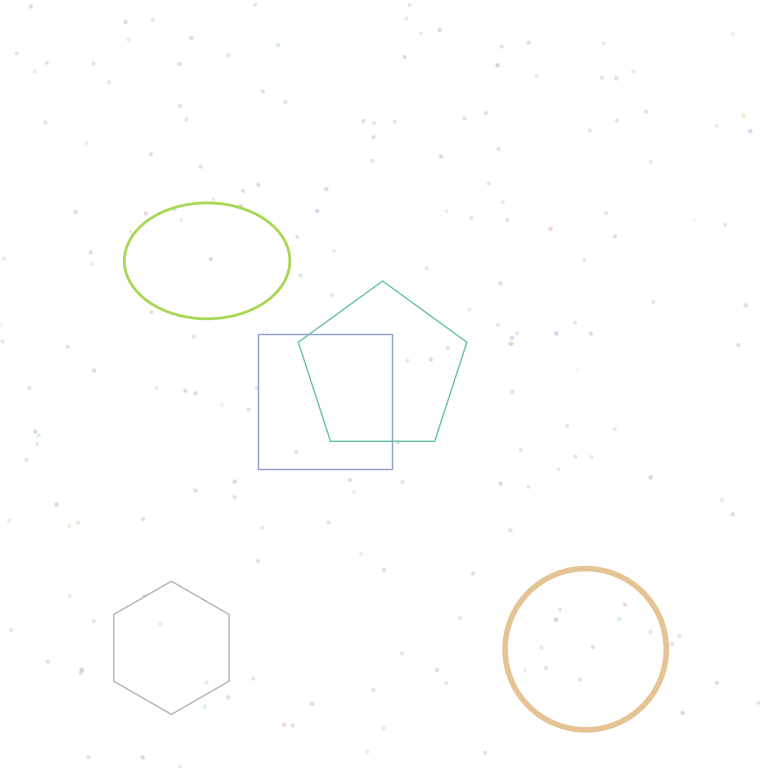[{"shape": "pentagon", "thickness": 0.5, "radius": 0.58, "center": [0.497, 0.52]}, {"shape": "square", "thickness": 0.5, "radius": 0.44, "center": [0.422, 0.479]}, {"shape": "oval", "thickness": 1, "radius": 0.54, "center": [0.269, 0.661]}, {"shape": "circle", "thickness": 2, "radius": 0.52, "center": [0.761, 0.157]}, {"shape": "hexagon", "thickness": 0.5, "radius": 0.43, "center": [0.223, 0.159]}]